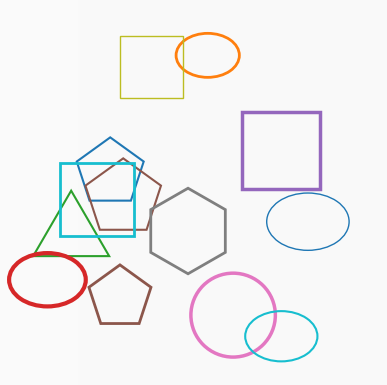[{"shape": "oval", "thickness": 1, "radius": 0.53, "center": [0.795, 0.424]}, {"shape": "pentagon", "thickness": 1.5, "radius": 0.45, "center": [0.284, 0.552]}, {"shape": "oval", "thickness": 2, "radius": 0.41, "center": [0.536, 0.856]}, {"shape": "triangle", "thickness": 1.5, "radius": 0.57, "center": [0.184, 0.391]}, {"shape": "oval", "thickness": 3, "radius": 0.49, "center": [0.122, 0.273]}, {"shape": "square", "thickness": 2.5, "radius": 0.5, "center": [0.726, 0.609]}, {"shape": "pentagon", "thickness": 2, "radius": 0.42, "center": [0.31, 0.228]}, {"shape": "pentagon", "thickness": 1.5, "radius": 0.51, "center": [0.318, 0.486]}, {"shape": "circle", "thickness": 2.5, "radius": 0.54, "center": [0.602, 0.181]}, {"shape": "hexagon", "thickness": 2, "radius": 0.56, "center": [0.485, 0.4]}, {"shape": "square", "thickness": 1, "radius": 0.4, "center": [0.391, 0.825]}, {"shape": "square", "thickness": 2, "radius": 0.47, "center": [0.25, 0.482]}, {"shape": "oval", "thickness": 1.5, "radius": 0.47, "center": [0.726, 0.127]}]